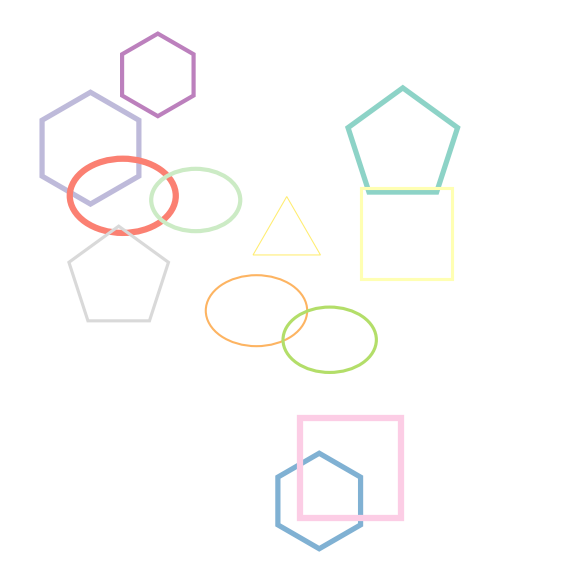[{"shape": "pentagon", "thickness": 2.5, "radius": 0.5, "center": [0.697, 0.747]}, {"shape": "square", "thickness": 1.5, "radius": 0.39, "center": [0.703, 0.595]}, {"shape": "hexagon", "thickness": 2.5, "radius": 0.48, "center": [0.157, 0.743]}, {"shape": "oval", "thickness": 3, "radius": 0.46, "center": [0.213, 0.66]}, {"shape": "hexagon", "thickness": 2.5, "radius": 0.41, "center": [0.553, 0.132]}, {"shape": "oval", "thickness": 1, "radius": 0.44, "center": [0.444, 0.461]}, {"shape": "oval", "thickness": 1.5, "radius": 0.4, "center": [0.571, 0.411]}, {"shape": "square", "thickness": 3, "radius": 0.44, "center": [0.607, 0.189]}, {"shape": "pentagon", "thickness": 1.5, "radius": 0.45, "center": [0.206, 0.517]}, {"shape": "hexagon", "thickness": 2, "radius": 0.36, "center": [0.273, 0.869]}, {"shape": "oval", "thickness": 2, "radius": 0.39, "center": [0.339, 0.653]}, {"shape": "triangle", "thickness": 0.5, "radius": 0.34, "center": [0.497, 0.591]}]